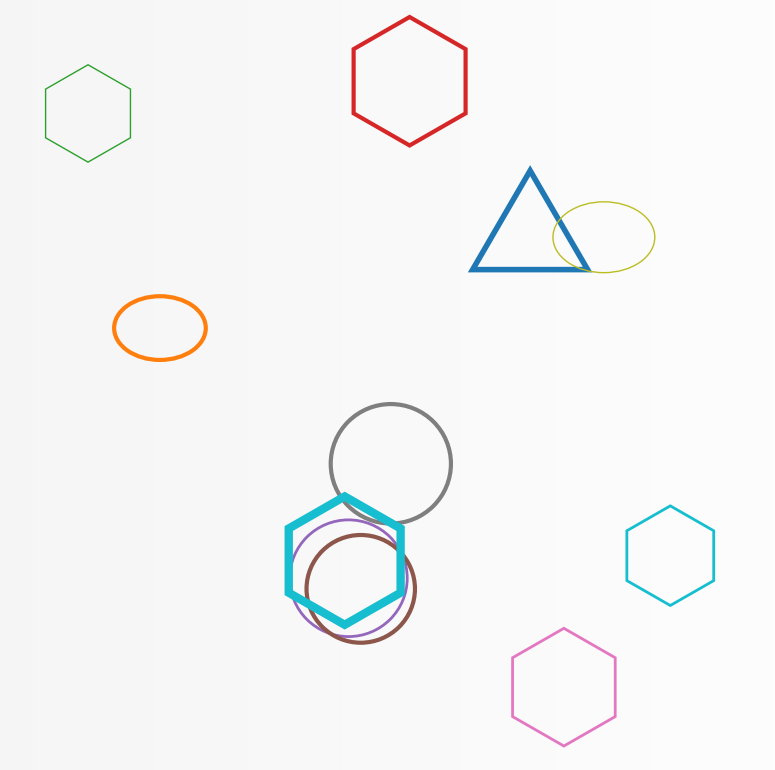[{"shape": "triangle", "thickness": 2, "radius": 0.43, "center": [0.684, 0.693]}, {"shape": "oval", "thickness": 1.5, "radius": 0.3, "center": [0.206, 0.574]}, {"shape": "hexagon", "thickness": 0.5, "radius": 0.32, "center": [0.114, 0.853]}, {"shape": "hexagon", "thickness": 1.5, "radius": 0.42, "center": [0.529, 0.894]}, {"shape": "circle", "thickness": 1, "radius": 0.38, "center": [0.45, 0.249]}, {"shape": "circle", "thickness": 1.5, "radius": 0.35, "center": [0.465, 0.235]}, {"shape": "hexagon", "thickness": 1, "radius": 0.38, "center": [0.728, 0.108]}, {"shape": "circle", "thickness": 1.5, "radius": 0.39, "center": [0.504, 0.398]}, {"shape": "oval", "thickness": 0.5, "radius": 0.33, "center": [0.779, 0.692]}, {"shape": "hexagon", "thickness": 3, "radius": 0.42, "center": [0.445, 0.272]}, {"shape": "hexagon", "thickness": 1, "radius": 0.32, "center": [0.865, 0.278]}]